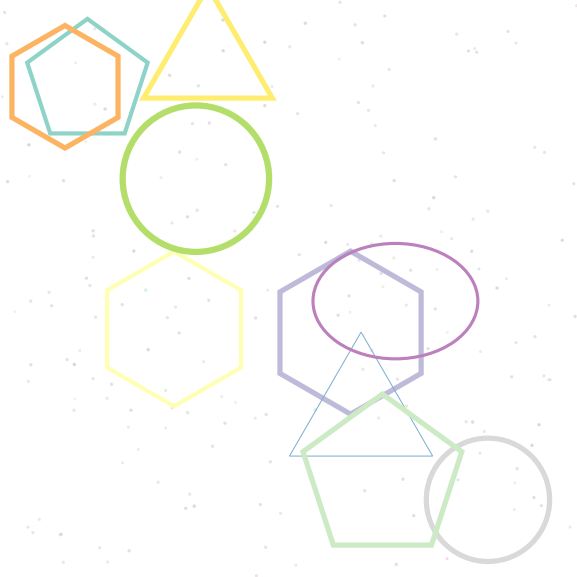[{"shape": "pentagon", "thickness": 2, "radius": 0.55, "center": [0.151, 0.857]}, {"shape": "hexagon", "thickness": 2, "radius": 0.67, "center": [0.301, 0.43]}, {"shape": "hexagon", "thickness": 2.5, "radius": 0.71, "center": [0.607, 0.423]}, {"shape": "triangle", "thickness": 0.5, "radius": 0.72, "center": [0.625, 0.281]}, {"shape": "hexagon", "thickness": 2.5, "radius": 0.53, "center": [0.113, 0.849]}, {"shape": "circle", "thickness": 3, "radius": 0.63, "center": [0.339, 0.69]}, {"shape": "circle", "thickness": 2.5, "radius": 0.53, "center": [0.845, 0.134]}, {"shape": "oval", "thickness": 1.5, "radius": 0.71, "center": [0.685, 0.478]}, {"shape": "pentagon", "thickness": 2.5, "radius": 0.72, "center": [0.662, 0.172]}, {"shape": "triangle", "thickness": 2.5, "radius": 0.64, "center": [0.36, 0.894]}]